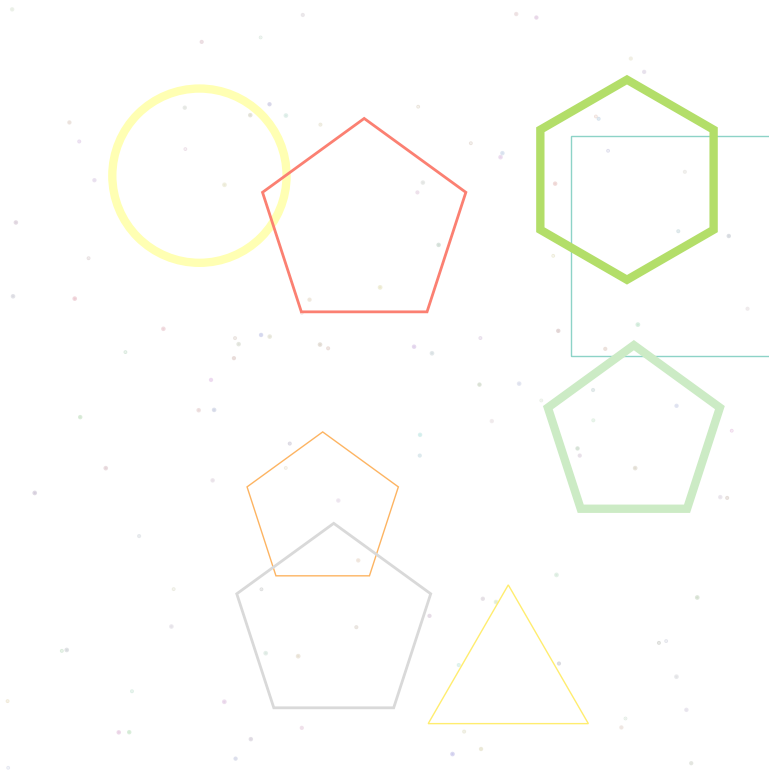[{"shape": "square", "thickness": 0.5, "radius": 0.72, "center": [0.884, 0.681]}, {"shape": "circle", "thickness": 3, "radius": 0.57, "center": [0.259, 0.772]}, {"shape": "pentagon", "thickness": 1, "radius": 0.69, "center": [0.473, 0.707]}, {"shape": "pentagon", "thickness": 0.5, "radius": 0.52, "center": [0.419, 0.336]}, {"shape": "hexagon", "thickness": 3, "radius": 0.65, "center": [0.814, 0.767]}, {"shape": "pentagon", "thickness": 1, "radius": 0.66, "center": [0.433, 0.188]}, {"shape": "pentagon", "thickness": 3, "radius": 0.59, "center": [0.823, 0.434]}, {"shape": "triangle", "thickness": 0.5, "radius": 0.6, "center": [0.66, 0.12]}]